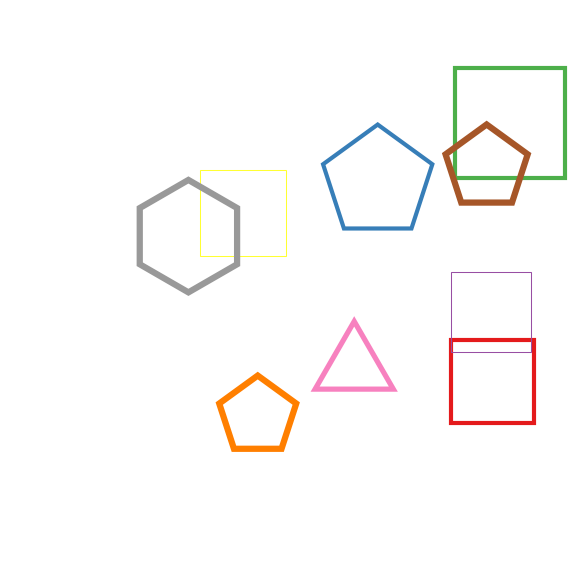[{"shape": "square", "thickness": 2, "radius": 0.36, "center": [0.852, 0.338]}, {"shape": "pentagon", "thickness": 2, "radius": 0.5, "center": [0.654, 0.684]}, {"shape": "square", "thickness": 2, "radius": 0.48, "center": [0.883, 0.786]}, {"shape": "square", "thickness": 0.5, "radius": 0.35, "center": [0.85, 0.458]}, {"shape": "pentagon", "thickness": 3, "radius": 0.35, "center": [0.446, 0.279]}, {"shape": "square", "thickness": 0.5, "radius": 0.37, "center": [0.421, 0.63]}, {"shape": "pentagon", "thickness": 3, "radius": 0.37, "center": [0.843, 0.709]}, {"shape": "triangle", "thickness": 2.5, "radius": 0.39, "center": [0.613, 0.364]}, {"shape": "hexagon", "thickness": 3, "radius": 0.49, "center": [0.326, 0.59]}]